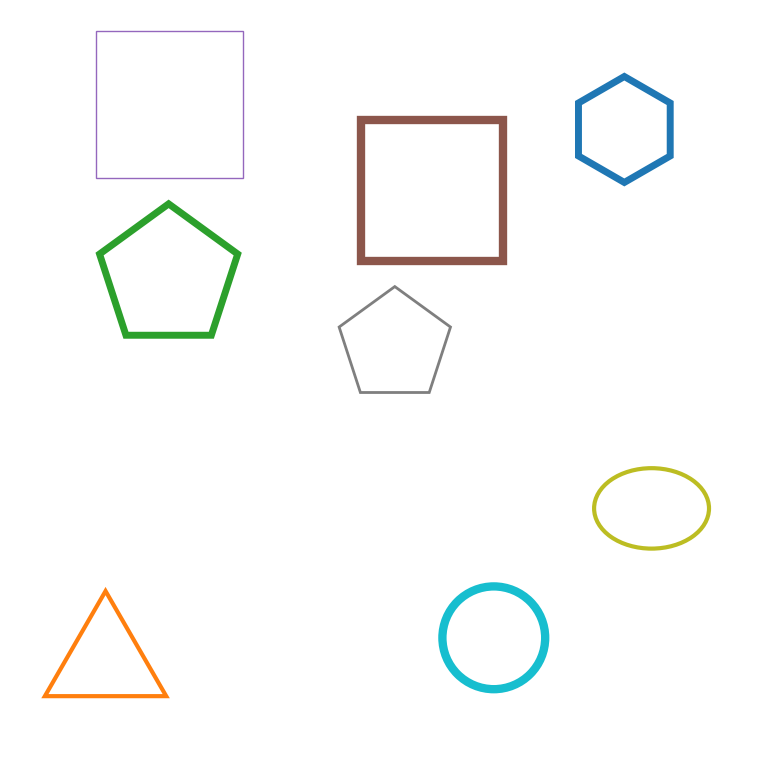[{"shape": "hexagon", "thickness": 2.5, "radius": 0.34, "center": [0.811, 0.832]}, {"shape": "triangle", "thickness": 1.5, "radius": 0.45, "center": [0.137, 0.141]}, {"shape": "pentagon", "thickness": 2.5, "radius": 0.47, "center": [0.219, 0.641]}, {"shape": "square", "thickness": 0.5, "radius": 0.48, "center": [0.22, 0.864]}, {"shape": "square", "thickness": 3, "radius": 0.46, "center": [0.561, 0.752]}, {"shape": "pentagon", "thickness": 1, "radius": 0.38, "center": [0.513, 0.552]}, {"shape": "oval", "thickness": 1.5, "radius": 0.37, "center": [0.846, 0.34]}, {"shape": "circle", "thickness": 3, "radius": 0.33, "center": [0.641, 0.172]}]